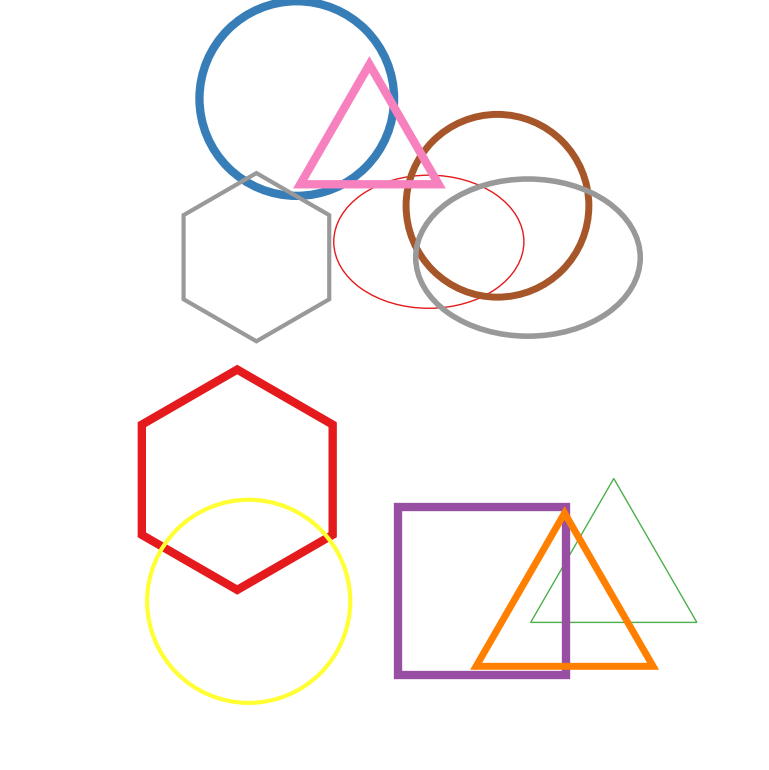[{"shape": "hexagon", "thickness": 3, "radius": 0.72, "center": [0.308, 0.377]}, {"shape": "oval", "thickness": 0.5, "radius": 0.62, "center": [0.557, 0.686]}, {"shape": "circle", "thickness": 3, "radius": 0.63, "center": [0.385, 0.872]}, {"shape": "triangle", "thickness": 0.5, "radius": 0.62, "center": [0.797, 0.254]}, {"shape": "square", "thickness": 3, "radius": 0.55, "center": [0.626, 0.233]}, {"shape": "triangle", "thickness": 2.5, "radius": 0.66, "center": [0.733, 0.201]}, {"shape": "circle", "thickness": 1.5, "radius": 0.66, "center": [0.323, 0.219]}, {"shape": "circle", "thickness": 2.5, "radius": 0.59, "center": [0.646, 0.733]}, {"shape": "triangle", "thickness": 3, "radius": 0.52, "center": [0.48, 0.813]}, {"shape": "hexagon", "thickness": 1.5, "radius": 0.55, "center": [0.333, 0.666]}, {"shape": "oval", "thickness": 2, "radius": 0.73, "center": [0.686, 0.665]}]